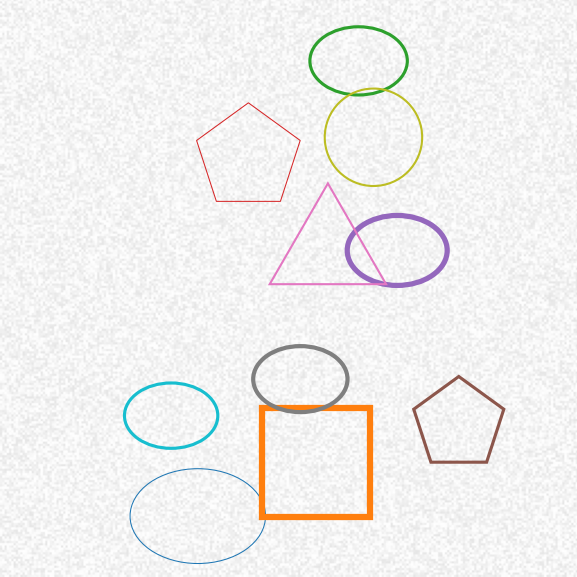[{"shape": "oval", "thickness": 0.5, "radius": 0.59, "center": [0.343, 0.105]}, {"shape": "square", "thickness": 3, "radius": 0.47, "center": [0.547, 0.198]}, {"shape": "oval", "thickness": 1.5, "radius": 0.42, "center": [0.621, 0.894]}, {"shape": "pentagon", "thickness": 0.5, "radius": 0.47, "center": [0.43, 0.727]}, {"shape": "oval", "thickness": 2.5, "radius": 0.43, "center": [0.688, 0.565]}, {"shape": "pentagon", "thickness": 1.5, "radius": 0.41, "center": [0.794, 0.265]}, {"shape": "triangle", "thickness": 1, "radius": 0.58, "center": [0.568, 0.565]}, {"shape": "oval", "thickness": 2, "radius": 0.41, "center": [0.52, 0.343]}, {"shape": "circle", "thickness": 1, "radius": 0.42, "center": [0.647, 0.761]}, {"shape": "oval", "thickness": 1.5, "radius": 0.4, "center": [0.296, 0.279]}]